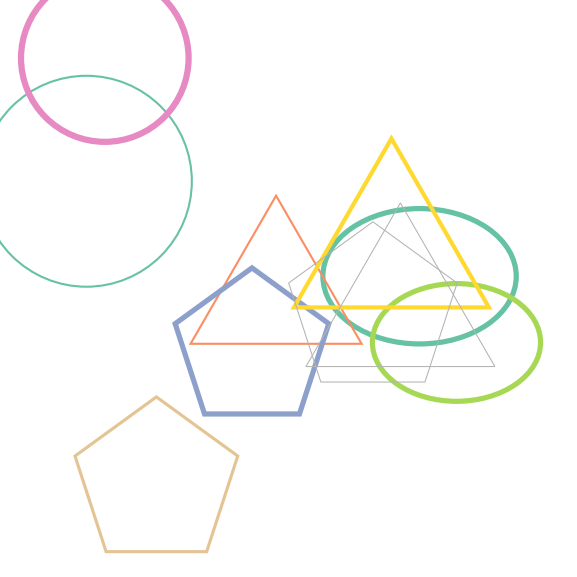[{"shape": "oval", "thickness": 2.5, "radius": 0.84, "center": [0.727, 0.521]}, {"shape": "circle", "thickness": 1, "radius": 0.91, "center": [0.15, 0.685]}, {"shape": "triangle", "thickness": 1, "radius": 0.86, "center": [0.478, 0.489]}, {"shape": "pentagon", "thickness": 2.5, "radius": 0.7, "center": [0.436, 0.395]}, {"shape": "circle", "thickness": 3, "radius": 0.73, "center": [0.181, 0.899]}, {"shape": "oval", "thickness": 2.5, "radius": 0.73, "center": [0.79, 0.406]}, {"shape": "triangle", "thickness": 2, "radius": 0.97, "center": [0.678, 0.564]}, {"shape": "pentagon", "thickness": 1.5, "radius": 0.74, "center": [0.271, 0.164]}, {"shape": "triangle", "thickness": 0.5, "radius": 0.94, "center": [0.693, 0.459]}, {"shape": "pentagon", "thickness": 0.5, "radius": 0.77, "center": [0.646, 0.462]}]